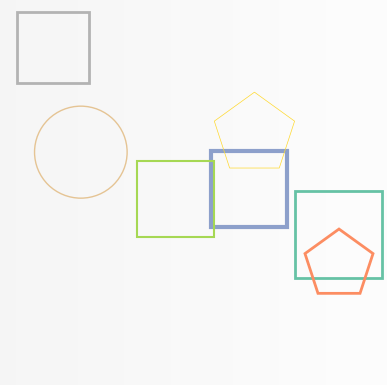[{"shape": "square", "thickness": 2, "radius": 0.56, "center": [0.874, 0.392]}, {"shape": "pentagon", "thickness": 2, "radius": 0.46, "center": [0.875, 0.313]}, {"shape": "square", "thickness": 3, "radius": 0.49, "center": [0.642, 0.509]}, {"shape": "square", "thickness": 1.5, "radius": 0.49, "center": [0.453, 0.484]}, {"shape": "pentagon", "thickness": 0.5, "radius": 0.54, "center": [0.657, 0.652]}, {"shape": "circle", "thickness": 1, "radius": 0.6, "center": [0.209, 0.605]}, {"shape": "square", "thickness": 2, "radius": 0.46, "center": [0.136, 0.876]}]